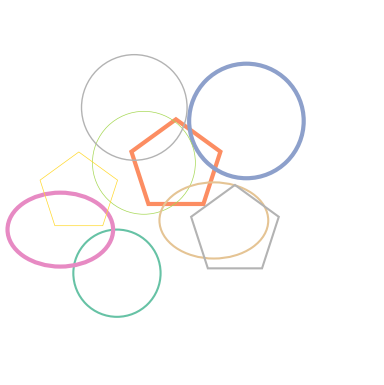[{"shape": "circle", "thickness": 1.5, "radius": 0.57, "center": [0.304, 0.29]}, {"shape": "pentagon", "thickness": 3, "radius": 0.61, "center": [0.457, 0.568]}, {"shape": "circle", "thickness": 3, "radius": 0.74, "center": [0.64, 0.686]}, {"shape": "oval", "thickness": 3, "radius": 0.69, "center": [0.157, 0.404]}, {"shape": "circle", "thickness": 0.5, "radius": 0.67, "center": [0.374, 0.577]}, {"shape": "pentagon", "thickness": 0.5, "radius": 0.53, "center": [0.205, 0.499]}, {"shape": "oval", "thickness": 1.5, "radius": 0.71, "center": [0.555, 0.427]}, {"shape": "pentagon", "thickness": 1.5, "radius": 0.6, "center": [0.61, 0.4]}, {"shape": "circle", "thickness": 1, "radius": 0.69, "center": [0.349, 0.721]}]